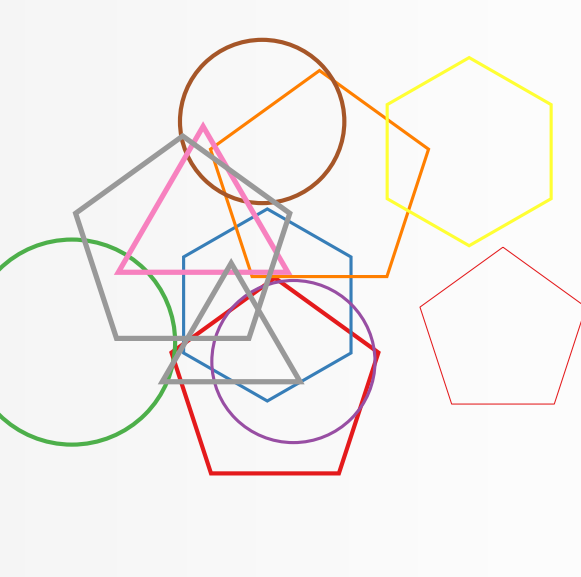[{"shape": "pentagon", "thickness": 0.5, "radius": 0.75, "center": [0.865, 0.421]}, {"shape": "pentagon", "thickness": 2, "radius": 0.94, "center": [0.473, 0.331]}, {"shape": "hexagon", "thickness": 1.5, "radius": 0.83, "center": [0.46, 0.471]}, {"shape": "circle", "thickness": 2, "radius": 0.89, "center": [0.124, 0.407]}, {"shape": "circle", "thickness": 1.5, "radius": 0.7, "center": [0.505, 0.373]}, {"shape": "pentagon", "thickness": 1.5, "radius": 0.99, "center": [0.55, 0.68]}, {"shape": "hexagon", "thickness": 1.5, "radius": 0.81, "center": [0.807, 0.737]}, {"shape": "circle", "thickness": 2, "radius": 0.71, "center": [0.451, 0.789]}, {"shape": "triangle", "thickness": 2.5, "radius": 0.84, "center": [0.349, 0.612]}, {"shape": "pentagon", "thickness": 2.5, "radius": 0.97, "center": [0.314, 0.57]}, {"shape": "triangle", "thickness": 2.5, "radius": 0.68, "center": [0.398, 0.407]}]